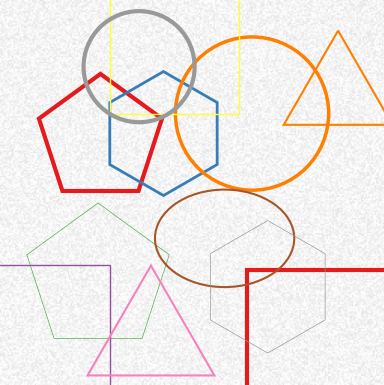[{"shape": "square", "thickness": 3, "radius": 0.98, "center": [0.837, 0.101]}, {"shape": "pentagon", "thickness": 3, "radius": 0.84, "center": [0.261, 0.64]}, {"shape": "hexagon", "thickness": 2, "radius": 0.81, "center": [0.425, 0.653]}, {"shape": "pentagon", "thickness": 0.5, "radius": 0.97, "center": [0.255, 0.278]}, {"shape": "square", "thickness": 1, "radius": 0.9, "center": [0.107, 0.132]}, {"shape": "triangle", "thickness": 1.5, "radius": 0.82, "center": [0.878, 0.757]}, {"shape": "circle", "thickness": 2.5, "radius": 1.0, "center": [0.655, 0.705]}, {"shape": "square", "thickness": 1, "radius": 0.84, "center": [0.453, 0.871]}, {"shape": "oval", "thickness": 1.5, "radius": 0.9, "center": [0.583, 0.381]}, {"shape": "triangle", "thickness": 1.5, "radius": 0.95, "center": [0.392, 0.12]}, {"shape": "hexagon", "thickness": 0.5, "radius": 0.86, "center": [0.695, 0.255]}, {"shape": "circle", "thickness": 3, "radius": 0.72, "center": [0.361, 0.827]}]